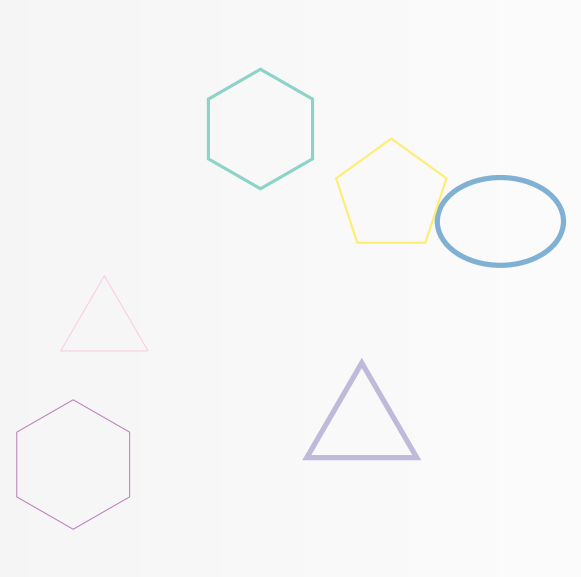[{"shape": "hexagon", "thickness": 1.5, "radius": 0.52, "center": [0.448, 0.776]}, {"shape": "triangle", "thickness": 2.5, "radius": 0.55, "center": [0.622, 0.261]}, {"shape": "oval", "thickness": 2.5, "radius": 0.54, "center": [0.861, 0.616]}, {"shape": "triangle", "thickness": 0.5, "radius": 0.43, "center": [0.18, 0.435]}, {"shape": "hexagon", "thickness": 0.5, "radius": 0.56, "center": [0.126, 0.195]}, {"shape": "pentagon", "thickness": 1, "radius": 0.5, "center": [0.673, 0.659]}]